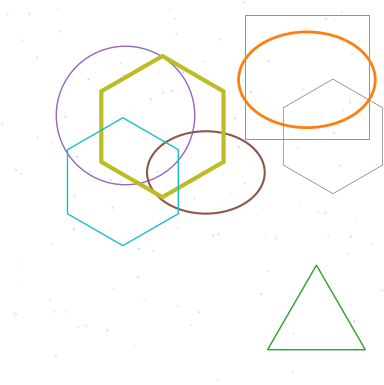[{"shape": "square", "thickness": 0.5, "radius": 0.81, "center": [0.797, 0.799]}, {"shape": "oval", "thickness": 2, "radius": 0.89, "center": [0.797, 0.793]}, {"shape": "triangle", "thickness": 1, "radius": 0.73, "center": [0.822, 0.165]}, {"shape": "circle", "thickness": 1, "radius": 0.9, "center": [0.326, 0.7]}, {"shape": "oval", "thickness": 1.5, "radius": 0.76, "center": [0.535, 0.552]}, {"shape": "hexagon", "thickness": 0.5, "radius": 0.74, "center": [0.865, 0.646]}, {"shape": "hexagon", "thickness": 3, "radius": 0.92, "center": [0.422, 0.671]}, {"shape": "hexagon", "thickness": 1, "radius": 0.83, "center": [0.319, 0.528]}]